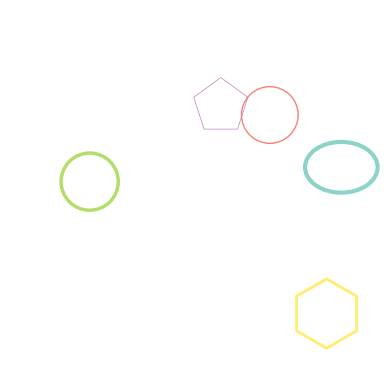[{"shape": "oval", "thickness": 3, "radius": 0.47, "center": [0.887, 0.565]}, {"shape": "circle", "thickness": 1, "radius": 0.37, "center": [0.701, 0.701]}, {"shape": "circle", "thickness": 2.5, "radius": 0.37, "center": [0.233, 0.528]}, {"shape": "pentagon", "thickness": 0.5, "radius": 0.37, "center": [0.574, 0.725]}, {"shape": "hexagon", "thickness": 2, "radius": 0.45, "center": [0.848, 0.186]}]